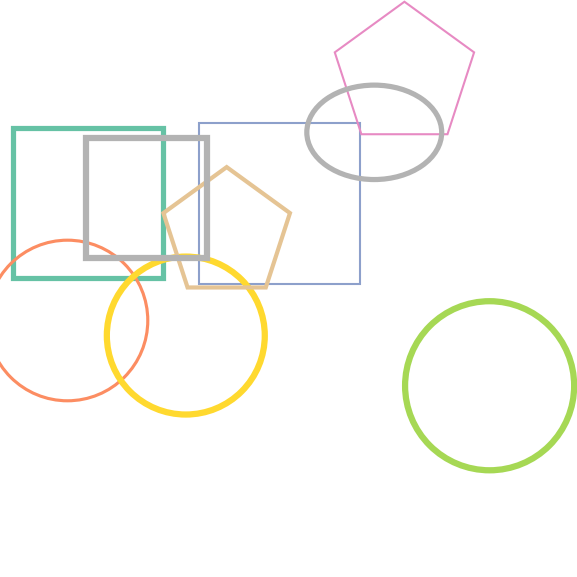[{"shape": "square", "thickness": 2.5, "radius": 0.65, "center": [0.152, 0.647]}, {"shape": "circle", "thickness": 1.5, "radius": 0.7, "center": [0.117, 0.444]}, {"shape": "square", "thickness": 1, "radius": 0.7, "center": [0.484, 0.647]}, {"shape": "pentagon", "thickness": 1, "radius": 0.63, "center": [0.7, 0.869]}, {"shape": "circle", "thickness": 3, "radius": 0.73, "center": [0.848, 0.331]}, {"shape": "circle", "thickness": 3, "radius": 0.68, "center": [0.322, 0.418]}, {"shape": "pentagon", "thickness": 2, "radius": 0.58, "center": [0.393, 0.595]}, {"shape": "square", "thickness": 3, "radius": 0.52, "center": [0.254, 0.656]}, {"shape": "oval", "thickness": 2.5, "radius": 0.58, "center": [0.648, 0.77]}]